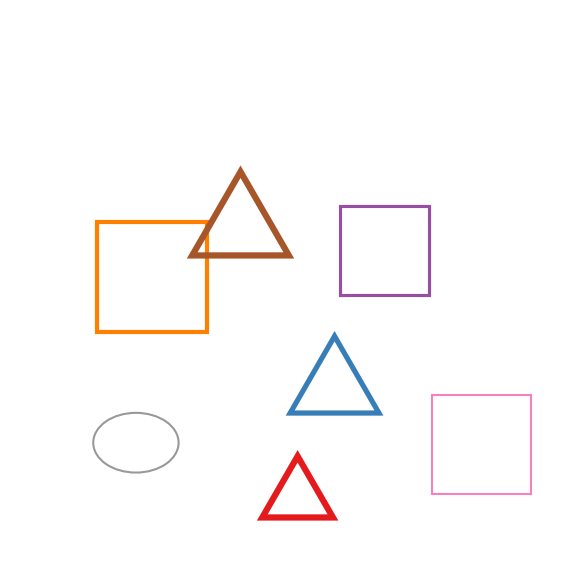[{"shape": "triangle", "thickness": 3, "radius": 0.35, "center": [0.515, 0.138]}, {"shape": "triangle", "thickness": 2.5, "radius": 0.44, "center": [0.579, 0.328]}, {"shape": "square", "thickness": 1.5, "radius": 0.38, "center": [0.666, 0.565]}, {"shape": "square", "thickness": 2, "radius": 0.48, "center": [0.263, 0.519]}, {"shape": "triangle", "thickness": 3, "radius": 0.48, "center": [0.416, 0.605]}, {"shape": "square", "thickness": 1, "radius": 0.43, "center": [0.834, 0.229]}, {"shape": "oval", "thickness": 1, "radius": 0.37, "center": [0.235, 0.233]}]